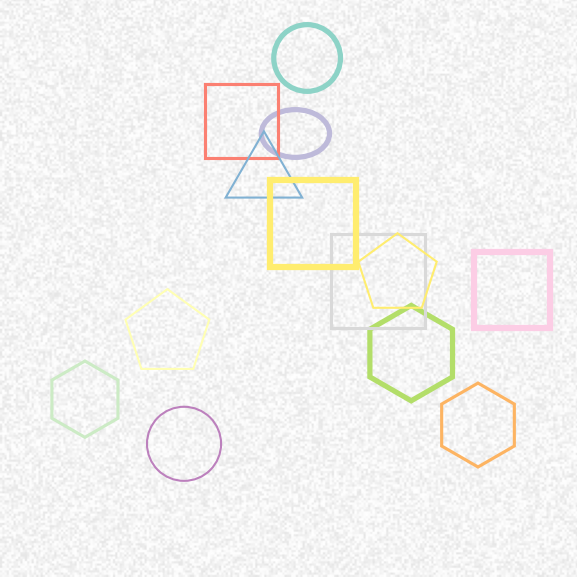[{"shape": "circle", "thickness": 2.5, "radius": 0.29, "center": [0.532, 0.899]}, {"shape": "pentagon", "thickness": 1, "radius": 0.38, "center": [0.29, 0.422]}, {"shape": "oval", "thickness": 2.5, "radius": 0.3, "center": [0.512, 0.768]}, {"shape": "square", "thickness": 1.5, "radius": 0.32, "center": [0.418, 0.789]}, {"shape": "triangle", "thickness": 1, "radius": 0.38, "center": [0.457, 0.695]}, {"shape": "hexagon", "thickness": 1.5, "radius": 0.36, "center": [0.828, 0.263]}, {"shape": "hexagon", "thickness": 2.5, "radius": 0.41, "center": [0.712, 0.388]}, {"shape": "square", "thickness": 3, "radius": 0.33, "center": [0.886, 0.497]}, {"shape": "square", "thickness": 1.5, "radius": 0.41, "center": [0.655, 0.512]}, {"shape": "circle", "thickness": 1, "radius": 0.32, "center": [0.319, 0.231]}, {"shape": "hexagon", "thickness": 1.5, "radius": 0.33, "center": [0.147, 0.308]}, {"shape": "pentagon", "thickness": 1, "radius": 0.36, "center": [0.688, 0.524]}, {"shape": "square", "thickness": 3, "radius": 0.37, "center": [0.542, 0.612]}]